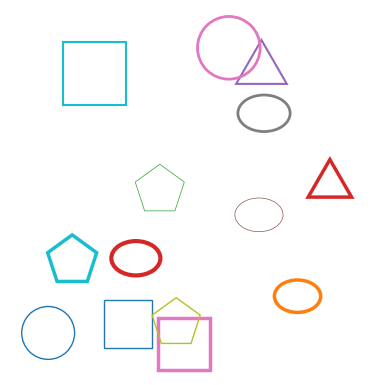[{"shape": "circle", "thickness": 1, "radius": 0.34, "center": [0.125, 0.135]}, {"shape": "square", "thickness": 1, "radius": 0.31, "center": [0.333, 0.159]}, {"shape": "oval", "thickness": 2.5, "radius": 0.3, "center": [0.773, 0.231]}, {"shape": "pentagon", "thickness": 0.5, "radius": 0.33, "center": [0.415, 0.506]}, {"shape": "oval", "thickness": 3, "radius": 0.32, "center": [0.353, 0.329]}, {"shape": "triangle", "thickness": 2.5, "radius": 0.33, "center": [0.857, 0.521]}, {"shape": "triangle", "thickness": 1.5, "radius": 0.38, "center": [0.679, 0.82]}, {"shape": "oval", "thickness": 0.5, "radius": 0.31, "center": [0.673, 0.442]}, {"shape": "square", "thickness": 2.5, "radius": 0.33, "center": [0.478, 0.106]}, {"shape": "circle", "thickness": 2, "radius": 0.41, "center": [0.594, 0.876]}, {"shape": "oval", "thickness": 2, "radius": 0.34, "center": [0.686, 0.706]}, {"shape": "pentagon", "thickness": 1, "radius": 0.33, "center": [0.458, 0.161]}, {"shape": "pentagon", "thickness": 2.5, "radius": 0.33, "center": [0.187, 0.323]}, {"shape": "square", "thickness": 1.5, "radius": 0.41, "center": [0.245, 0.809]}]